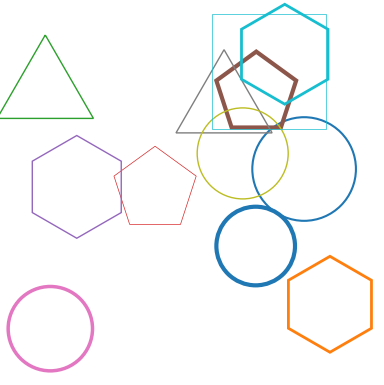[{"shape": "circle", "thickness": 1.5, "radius": 0.67, "center": [0.79, 0.561]}, {"shape": "circle", "thickness": 3, "radius": 0.51, "center": [0.664, 0.361]}, {"shape": "hexagon", "thickness": 2, "radius": 0.62, "center": [0.857, 0.21]}, {"shape": "triangle", "thickness": 1, "radius": 0.72, "center": [0.118, 0.765]}, {"shape": "pentagon", "thickness": 0.5, "radius": 0.56, "center": [0.403, 0.508]}, {"shape": "hexagon", "thickness": 1, "radius": 0.67, "center": [0.199, 0.515]}, {"shape": "pentagon", "thickness": 3, "radius": 0.54, "center": [0.666, 0.757]}, {"shape": "circle", "thickness": 2.5, "radius": 0.55, "center": [0.131, 0.146]}, {"shape": "triangle", "thickness": 1, "radius": 0.72, "center": [0.582, 0.727]}, {"shape": "circle", "thickness": 1, "radius": 0.59, "center": [0.63, 0.602]}, {"shape": "square", "thickness": 0.5, "radius": 0.74, "center": [0.699, 0.815]}, {"shape": "hexagon", "thickness": 2, "radius": 0.65, "center": [0.74, 0.859]}]